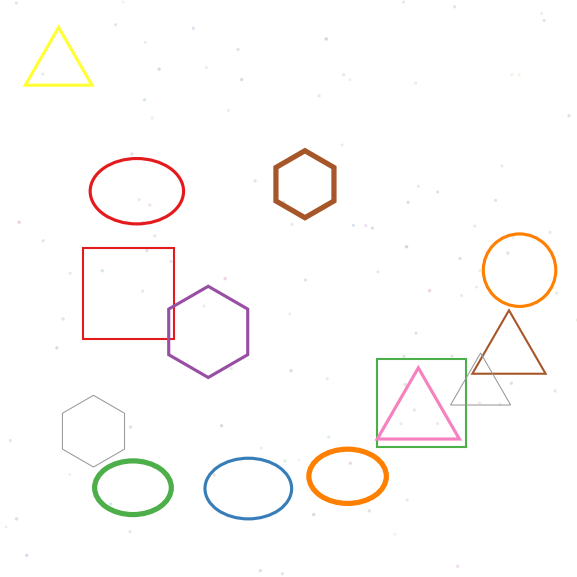[{"shape": "oval", "thickness": 1.5, "radius": 0.4, "center": [0.237, 0.668]}, {"shape": "square", "thickness": 1, "radius": 0.4, "center": [0.223, 0.491]}, {"shape": "oval", "thickness": 1.5, "radius": 0.38, "center": [0.43, 0.153]}, {"shape": "oval", "thickness": 2.5, "radius": 0.33, "center": [0.23, 0.155]}, {"shape": "square", "thickness": 1, "radius": 0.38, "center": [0.729, 0.301]}, {"shape": "hexagon", "thickness": 1.5, "radius": 0.39, "center": [0.361, 0.424]}, {"shape": "oval", "thickness": 2.5, "radius": 0.34, "center": [0.602, 0.174]}, {"shape": "circle", "thickness": 1.5, "radius": 0.31, "center": [0.9, 0.531]}, {"shape": "triangle", "thickness": 1.5, "radius": 0.33, "center": [0.102, 0.885]}, {"shape": "hexagon", "thickness": 2.5, "radius": 0.29, "center": [0.528, 0.68]}, {"shape": "triangle", "thickness": 1, "radius": 0.37, "center": [0.881, 0.389]}, {"shape": "triangle", "thickness": 1.5, "radius": 0.41, "center": [0.724, 0.28]}, {"shape": "hexagon", "thickness": 0.5, "radius": 0.31, "center": [0.162, 0.253]}, {"shape": "triangle", "thickness": 0.5, "radius": 0.3, "center": [0.832, 0.328]}]